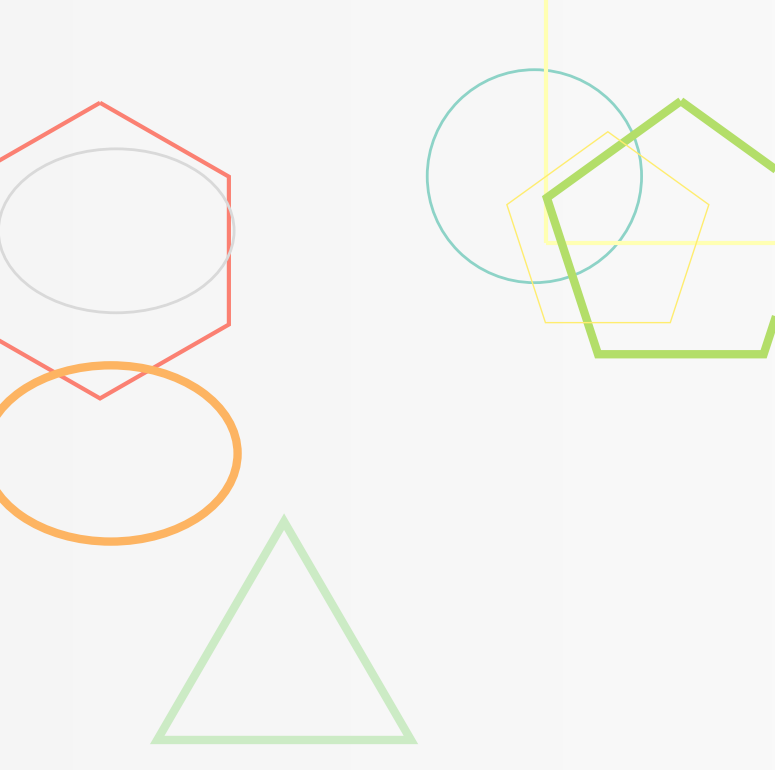[{"shape": "circle", "thickness": 1, "radius": 0.69, "center": [0.69, 0.771]}, {"shape": "square", "thickness": 1.5, "radius": 0.87, "center": [0.878, 0.858]}, {"shape": "hexagon", "thickness": 1.5, "radius": 0.96, "center": [0.129, 0.675]}, {"shape": "oval", "thickness": 3, "radius": 0.82, "center": [0.143, 0.411]}, {"shape": "pentagon", "thickness": 3, "radius": 0.91, "center": [0.878, 0.687]}, {"shape": "oval", "thickness": 1, "radius": 0.76, "center": [0.15, 0.7]}, {"shape": "triangle", "thickness": 3, "radius": 0.95, "center": [0.367, 0.133]}, {"shape": "pentagon", "thickness": 0.5, "radius": 0.69, "center": [0.784, 0.692]}]